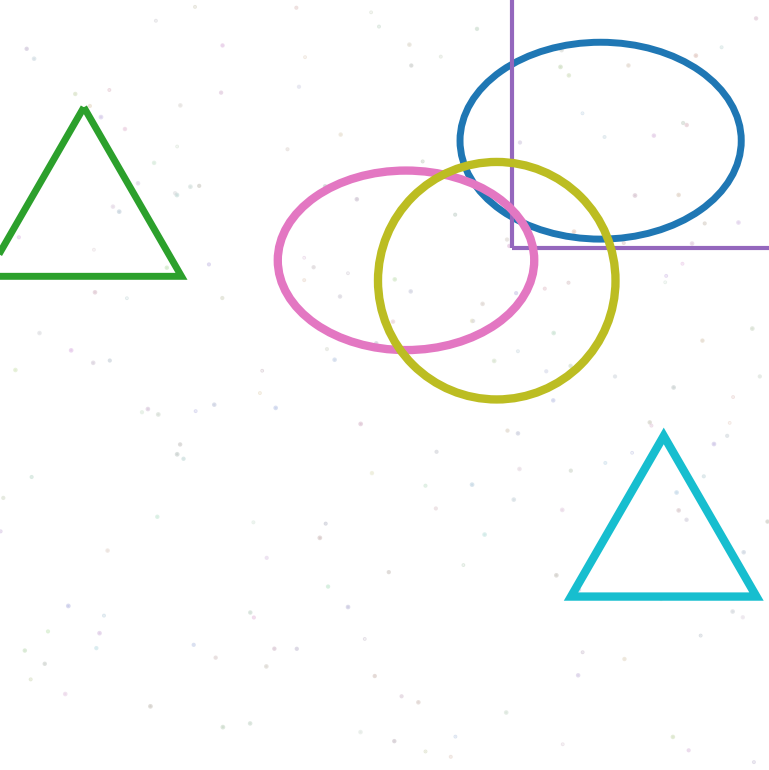[{"shape": "oval", "thickness": 2.5, "radius": 0.91, "center": [0.78, 0.817]}, {"shape": "triangle", "thickness": 2.5, "radius": 0.73, "center": [0.109, 0.714]}, {"shape": "square", "thickness": 1.5, "radius": 0.88, "center": [0.84, 0.853]}, {"shape": "oval", "thickness": 3, "radius": 0.83, "center": [0.527, 0.662]}, {"shape": "circle", "thickness": 3, "radius": 0.77, "center": [0.645, 0.635]}, {"shape": "triangle", "thickness": 3, "radius": 0.7, "center": [0.862, 0.295]}]